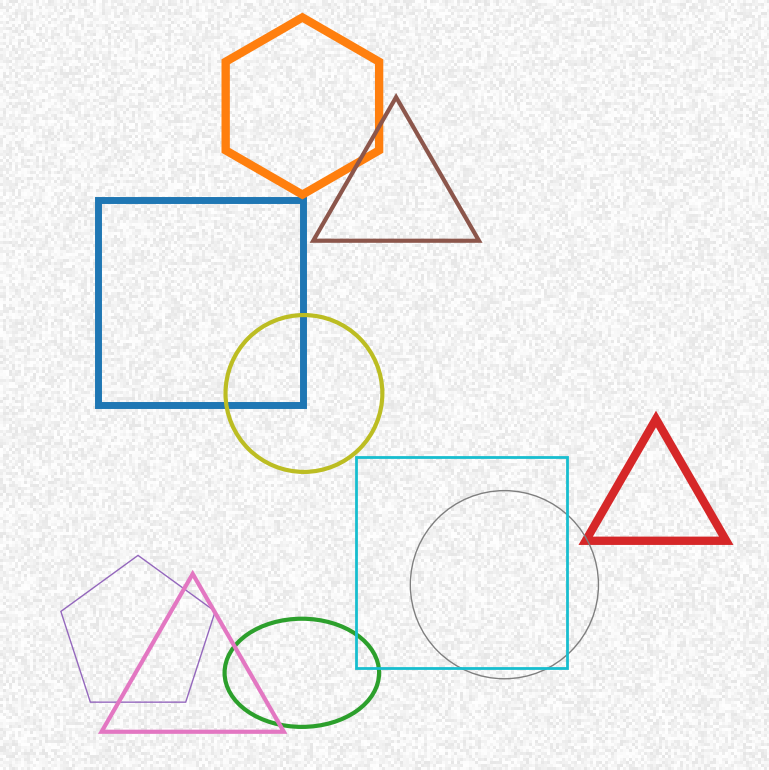[{"shape": "square", "thickness": 2.5, "radius": 0.67, "center": [0.26, 0.607]}, {"shape": "hexagon", "thickness": 3, "radius": 0.58, "center": [0.393, 0.862]}, {"shape": "oval", "thickness": 1.5, "radius": 0.5, "center": [0.392, 0.126]}, {"shape": "triangle", "thickness": 3, "radius": 0.53, "center": [0.852, 0.35]}, {"shape": "pentagon", "thickness": 0.5, "radius": 0.53, "center": [0.179, 0.173]}, {"shape": "triangle", "thickness": 1.5, "radius": 0.62, "center": [0.514, 0.749]}, {"shape": "triangle", "thickness": 1.5, "radius": 0.68, "center": [0.25, 0.118]}, {"shape": "circle", "thickness": 0.5, "radius": 0.61, "center": [0.655, 0.241]}, {"shape": "circle", "thickness": 1.5, "radius": 0.51, "center": [0.395, 0.489]}, {"shape": "square", "thickness": 1, "radius": 0.68, "center": [0.599, 0.27]}]